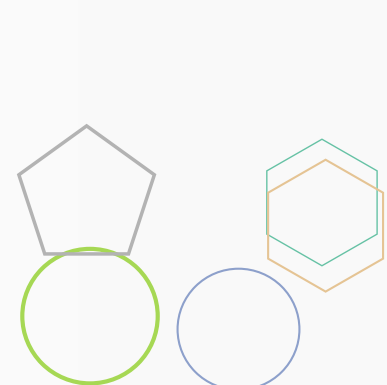[{"shape": "hexagon", "thickness": 1, "radius": 0.82, "center": [0.831, 0.474]}, {"shape": "circle", "thickness": 1.5, "radius": 0.79, "center": [0.615, 0.145]}, {"shape": "circle", "thickness": 3, "radius": 0.87, "center": [0.232, 0.179]}, {"shape": "hexagon", "thickness": 1.5, "radius": 0.86, "center": [0.84, 0.414]}, {"shape": "pentagon", "thickness": 2.5, "radius": 0.92, "center": [0.224, 0.489]}]